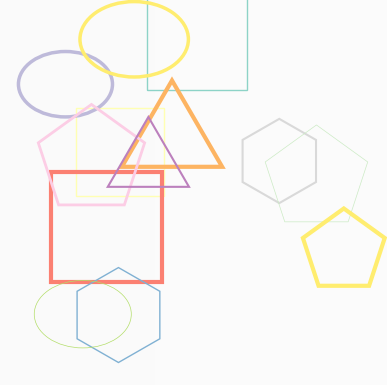[{"shape": "square", "thickness": 1, "radius": 0.65, "center": [0.508, 0.896]}, {"shape": "square", "thickness": 1, "radius": 0.57, "center": [0.309, 0.604]}, {"shape": "oval", "thickness": 2.5, "radius": 0.61, "center": [0.169, 0.781]}, {"shape": "square", "thickness": 3, "radius": 0.71, "center": [0.275, 0.411]}, {"shape": "hexagon", "thickness": 1, "radius": 0.62, "center": [0.306, 0.182]}, {"shape": "triangle", "thickness": 3, "radius": 0.75, "center": [0.444, 0.641]}, {"shape": "oval", "thickness": 0.5, "radius": 0.63, "center": [0.214, 0.184]}, {"shape": "pentagon", "thickness": 2, "radius": 0.72, "center": [0.236, 0.584]}, {"shape": "hexagon", "thickness": 1.5, "radius": 0.55, "center": [0.721, 0.582]}, {"shape": "triangle", "thickness": 1.5, "radius": 0.6, "center": [0.383, 0.575]}, {"shape": "pentagon", "thickness": 0.5, "radius": 0.7, "center": [0.817, 0.536]}, {"shape": "oval", "thickness": 2.5, "radius": 0.7, "center": [0.346, 0.898]}, {"shape": "pentagon", "thickness": 3, "radius": 0.55, "center": [0.887, 0.348]}]